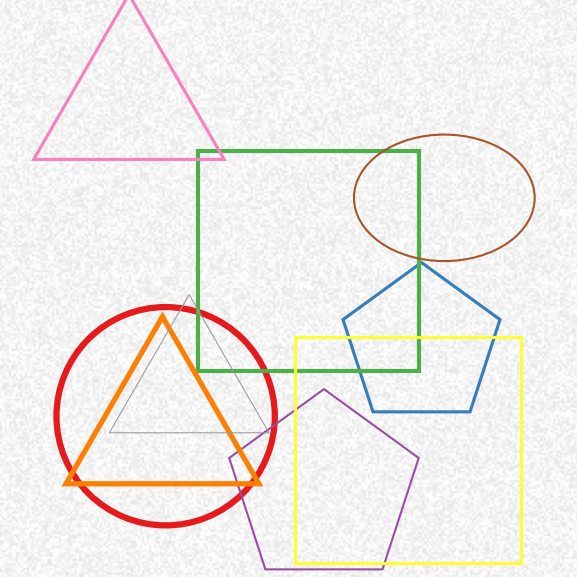[{"shape": "circle", "thickness": 3, "radius": 0.95, "center": [0.287, 0.278]}, {"shape": "pentagon", "thickness": 1.5, "radius": 0.71, "center": [0.73, 0.402]}, {"shape": "square", "thickness": 2, "radius": 0.95, "center": [0.534, 0.547]}, {"shape": "pentagon", "thickness": 1, "radius": 0.86, "center": [0.561, 0.153]}, {"shape": "triangle", "thickness": 2.5, "radius": 0.96, "center": [0.281, 0.258]}, {"shape": "square", "thickness": 1.5, "radius": 0.98, "center": [0.707, 0.22]}, {"shape": "oval", "thickness": 1, "radius": 0.78, "center": [0.769, 0.657]}, {"shape": "triangle", "thickness": 1.5, "radius": 0.95, "center": [0.223, 0.818]}, {"shape": "triangle", "thickness": 0.5, "radius": 0.8, "center": [0.328, 0.33]}]